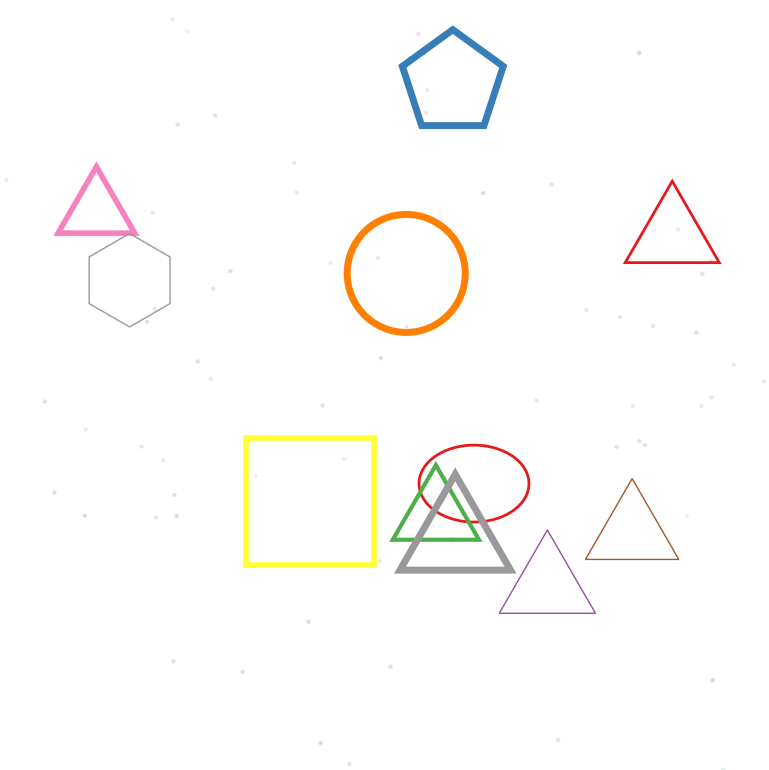[{"shape": "oval", "thickness": 1, "radius": 0.36, "center": [0.616, 0.372]}, {"shape": "triangle", "thickness": 1, "radius": 0.35, "center": [0.873, 0.694]}, {"shape": "pentagon", "thickness": 2.5, "radius": 0.34, "center": [0.588, 0.893]}, {"shape": "triangle", "thickness": 1.5, "radius": 0.32, "center": [0.566, 0.331]}, {"shape": "triangle", "thickness": 0.5, "radius": 0.36, "center": [0.711, 0.24]}, {"shape": "circle", "thickness": 2.5, "radius": 0.38, "center": [0.528, 0.645]}, {"shape": "square", "thickness": 2, "radius": 0.41, "center": [0.403, 0.349]}, {"shape": "triangle", "thickness": 0.5, "radius": 0.35, "center": [0.821, 0.308]}, {"shape": "triangle", "thickness": 2, "radius": 0.29, "center": [0.125, 0.726]}, {"shape": "hexagon", "thickness": 0.5, "radius": 0.3, "center": [0.168, 0.636]}, {"shape": "triangle", "thickness": 2.5, "radius": 0.41, "center": [0.591, 0.301]}]